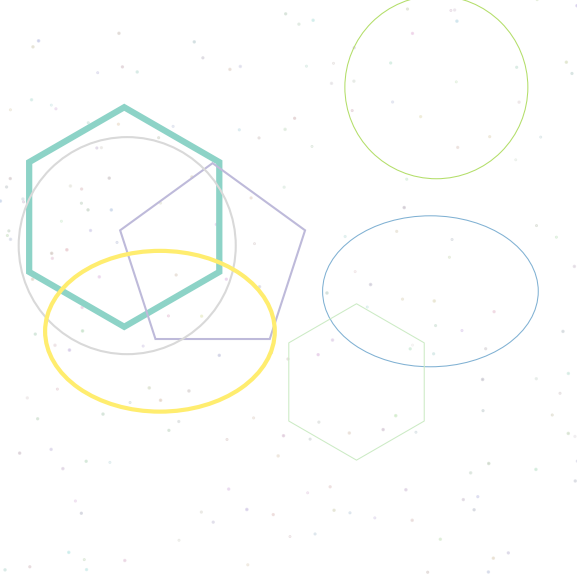[{"shape": "hexagon", "thickness": 3, "radius": 0.95, "center": [0.215, 0.623]}, {"shape": "pentagon", "thickness": 1, "radius": 0.84, "center": [0.368, 0.548]}, {"shape": "oval", "thickness": 0.5, "radius": 0.93, "center": [0.745, 0.495]}, {"shape": "circle", "thickness": 0.5, "radius": 0.79, "center": [0.756, 0.848]}, {"shape": "circle", "thickness": 1, "radius": 0.94, "center": [0.22, 0.574]}, {"shape": "hexagon", "thickness": 0.5, "radius": 0.68, "center": [0.617, 0.338]}, {"shape": "oval", "thickness": 2, "radius": 0.99, "center": [0.277, 0.426]}]